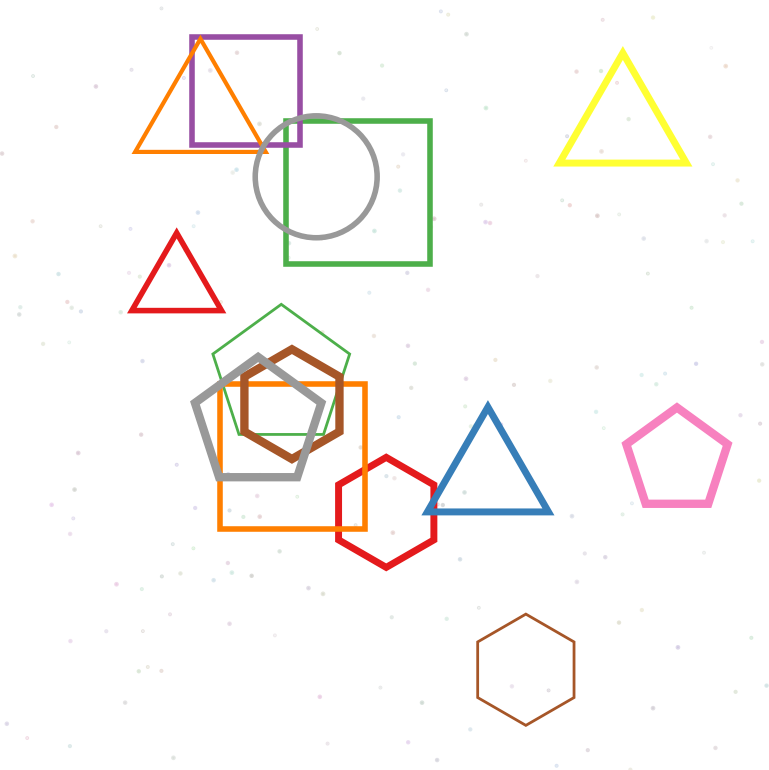[{"shape": "triangle", "thickness": 2, "radius": 0.34, "center": [0.229, 0.63]}, {"shape": "hexagon", "thickness": 2.5, "radius": 0.36, "center": [0.502, 0.335]}, {"shape": "triangle", "thickness": 2.5, "radius": 0.45, "center": [0.634, 0.381]}, {"shape": "square", "thickness": 2, "radius": 0.47, "center": [0.465, 0.75]}, {"shape": "pentagon", "thickness": 1, "radius": 0.47, "center": [0.365, 0.511]}, {"shape": "square", "thickness": 2, "radius": 0.35, "center": [0.319, 0.882]}, {"shape": "triangle", "thickness": 1.5, "radius": 0.49, "center": [0.26, 0.852]}, {"shape": "square", "thickness": 2, "radius": 0.47, "center": [0.38, 0.408]}, {"shape": "triangle", "thickness": 2.5, "radius": 0.48, "center": [0.809, 0.836]}, {"shape": "hexagon", "thickness": 3, "radius": 0.36, "center": [0.379, 0.475]}, {"shape": "hexagon", "thickness": 1, "radius": 0.36, "center": [0.683, 0.13]}, {"shape": "pentagon", "thickness": 3, "radius": 0.35, "center": [0.879, 0.402]}, {"shape": "circle", "thickness": 2, "radius": 0.4, "center": [0.411, 0.77]}, {"shape": "pentagon", "thickness": 3, "radius": 0.43, "center": [0.335, 0.45]}]